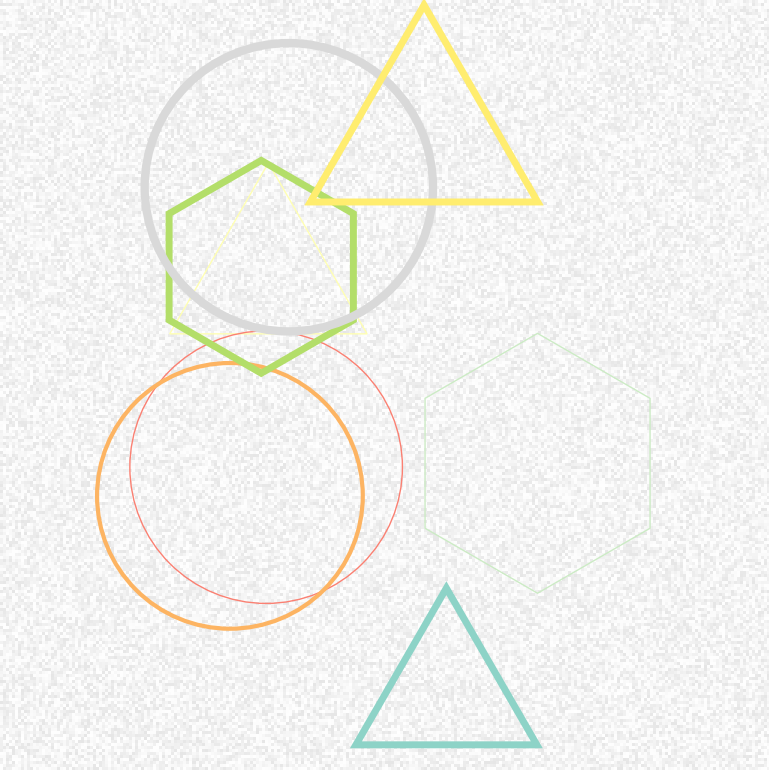[{"shape": "triangle", "thickness": 2.5, "radius": 0.68, "center": [0.58, 0.101]}, {"shape": "triangle", "thickness": 0.5, "radius": 0.74, "center": [0.349, 0.64]}, {"shape": "circle", "thickness": 0.5, "radius": 0.88, "center": [0.346, 0.393]}, {"shape": "circle", "thickness": 1.5, "radius": 0.86, "center": [0.299, 0.356]}, {"shape": "hexagon", "thickness": 2.5, "radius": 0.69, "center": [0.339, 0.653]}, {"shape": "circle", "thickness": 3, "radius": 0.94, "center": [0.375, 0.757]}, {"shape": "hexagon", "thickness": 0.5, "radius": 0.84, "center": [0.698, 0.398]}, {"shape": "triangle", "thickness": 2.5, "radius": 0.85, "center": [0.551, 0.823]}]